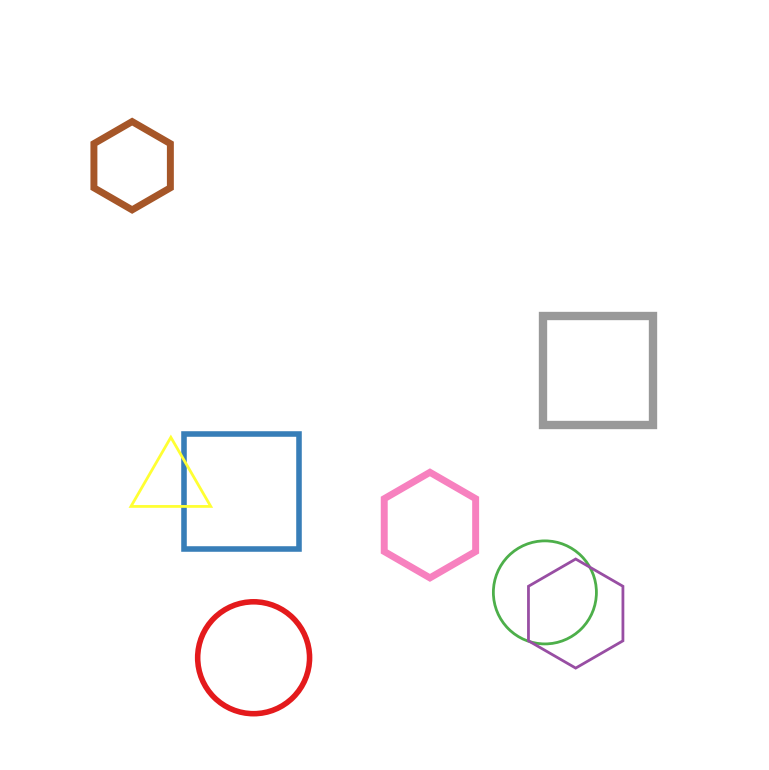[{"shape": "circle", "thickness": 2, "radius": 0.36, "center": [0.329, 0.146]}, {"shape": "square", "thickness": 2, "radius": 0.37, "center": [0.314, 0.362]}, {"shape": "circle", "thickness": 1, "radius": 0.33, "center": [0.708, 0.231]}, {"shape": "hexagon", "thickness": 1, "radius": 0.35, "center": [0.748, 0.203]}, {"shape": "triangle", "thickness": 1, "radius": 0.3, "center": [0.222, 0.372]}, {"shape": "hexagon", "thickness": 2.5, "radius": 0.29, "center": [0.172, 0.785]}, {"shape": "hexagon", "thickness": 2.5, "radius": 0.34, "center": [0.558, 0.318]}, {"shape": "square", "thickness": 3, "radius": 0.36, "center": [0.777, 0.519]}]